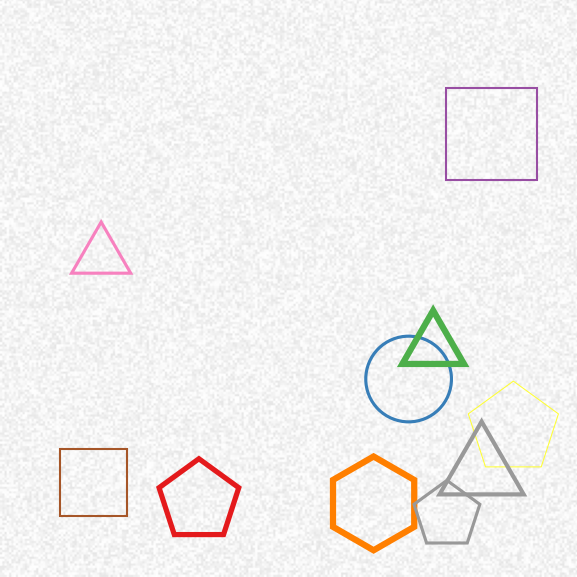[{"shape": "pentagon", "thickness": 2.5, "radius": 0.36, "center": [0.344, 0.132]}, {"shape": "circle", "thickness": 1.5, "radius": 0.37, "center": [0.708, 0.343]}, {"shape": "triangle", "thickness": 3, "radius": 0.31, "center": [0.75, 0.4]}, {"shape": "square", "thickness": 1, "radius": 0.39, "center": [0.85, 0.767]}, {"shape": "hexagon", "thickness": 3, "radius": 0.41, "center": [0.647, 0.127]}, {"shape": "pentagon", "thickness": 0.5, "radius": 0.41, "center": [0.889, 0.257]}, {"shape": "square", "thickness": 1, "radius": 0.29, "center": [0.163, 0.163]}, {"shape": "triangle", "thickness": 1.5, "radius": 0.3, "center": [0.175, 0.556]}, {"shape": "pentagon", "thickness": 1.5, "radius": 0.3, "center": [0.774, 0.107]}, {"shape": "triangle", "thickness": 2, "radius": 0.42, "center": [0.834, 0.185]}]